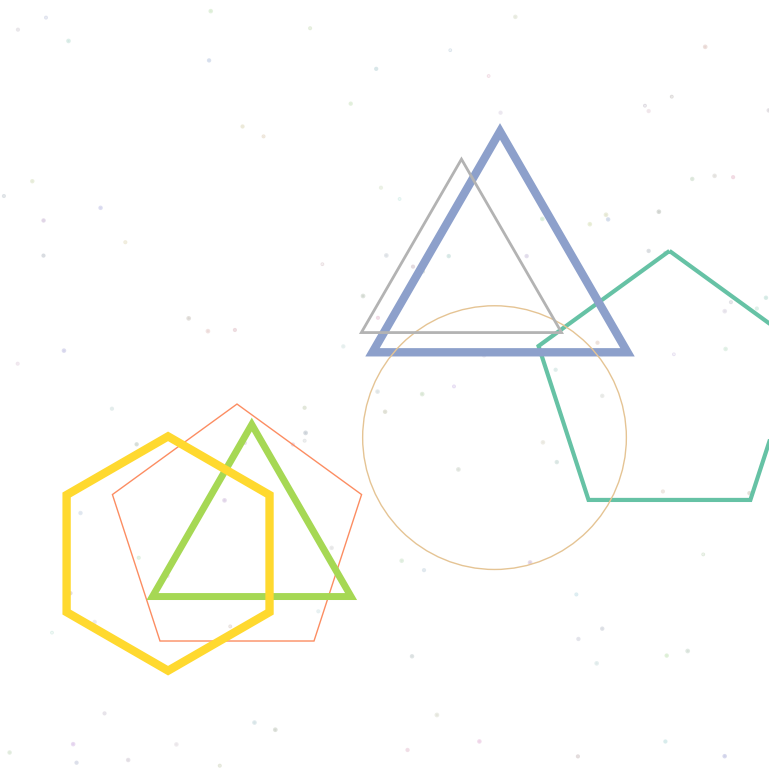[{"shape": "pentagon", "thickness": 1.5, "radius": 0.89, "center": [0.869, 0.495]}, {"shape": "pentagon", "thickness": 0.5, "radius": 0.85, "center": [0.308, 0.305]}, {"shape": "triangle", "thickness": 3, "radius": 0.96, "center": [0.649, 0.638]}, {"shape": "triangle", "thickness": 2.5, "radius": 0.74, "center": [0.327, 0.3]}, {"shape": "hexagon", "thickness": 3, "radius": 0.76, "center": [0.218, 0.281]}, {"shape": "circle", "thickness": 0.5, "radius": 0.86, "center": [0.642, 0.432]}, {"shape": "triangle", "thickness": 1, "radius": 0.75, "center": [0.599, 0.643]}]